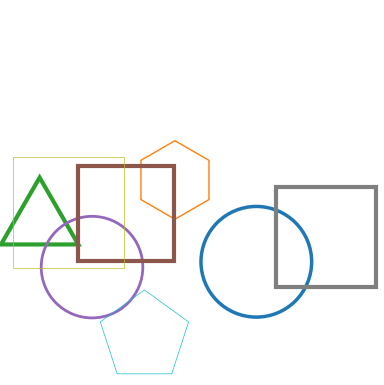[{"shape": "circle", "thickness": 2.5, "radius": 0.72, "center": [0.666, 0.32]}, {"shape": "hexagon", "thickness": 1, "radius": 0.51, "center": [0.454, 0.533]}, {"shape": "triangle", "thickness": 3, "radius": 0.58, "center": [0.103, 0.423]}, {"shape": "circle", "thickness": 2, "radius": 0.66, "center": [0.239, 0.306]}, {"shape": "square", "thickness": 3, "radius": 0.62, "center": [0.328, 0.445]}, {"shape": "square", "thickness": 3, "radius": 0.65, "center": [0.846, 0.384]}, {"shape": "square", "thickness": 0.5, "radius": 0.72, "center": [0.178, 0.448]}, {"shape": "pentagon", "thickness": 0.5, "radius": 0.6, "center": [0.375, 0.127]}]